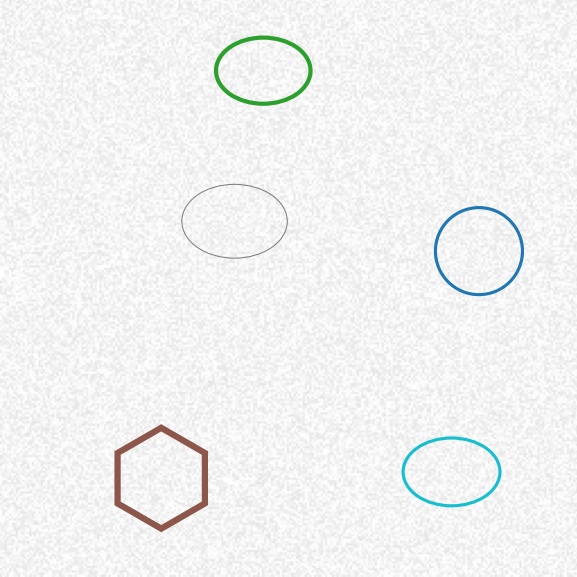[{"shape": "circle", "thickness": 1.5, "radius": 0.38, "center": [0.829, 0.564]}, {"shape": "oval", "thickness": 2, "radius": 0.41, "center": [0.456, 0.877]}, {"shape": "hexagon", "thickness": 3, "radius": 0.44, "center": [0.279, 0.171]}, {"shape": "oval", "thickness": 0.5, "radius": 0.46, "center": [0.406, 0.616]}, {"shape": "oval", "thickness": 1.5, "radius": 0.42, "center": [0.782, 0.182]}]